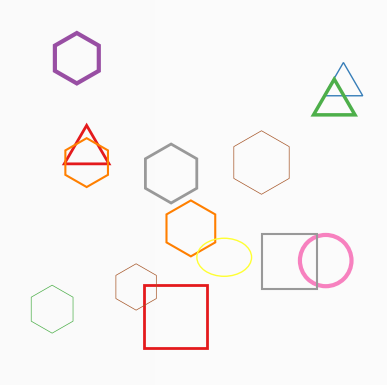[{"shape": "triangle", "thickness": 2, "radius": 0.33, "center": [0.224, 0.608]}, {"shape": "square", "thickness": 2, "radius": 0.41, "center": [0.452, 0.177]}, {"shape": "triangle", "thickness": 1, "radius": 0.29, "center": [0.886, 0.78]}, {"shape": "hexagon", "thickness": 0.5, "radius": 0.31, "center": [0.135, 0.197]}, {"shape": "triangle", "thickness": 2.5, "radius": 0.31, "center": [0.863, 0.733]}, {"shape": "hexagon", "thickness": 3, "radius": 0.33, "center": [0.198, 0.849]}, {"shape": "hexagon", "thickness": 1.5, "radius": 0.36, "center": [0.493, 0.407]}, {"shape": "hexagon", "thickness": 1.5, "radius": 0.32, "center": [0.224, 0.578]}, {"shape": "oval", "thickness": 1, "radius": 0.35, "center": [0.579, 0.332]}, {"shape": "hexagon", "thickness": 0.5, "radius": 0.41, "center": [0.675, 0.578]}, {"shape": "hexagon", "thickness": 0.5, "radius": 0.3, "center": [0.351, 0.255]}, {"shape": "circle", "thickness": 3, "radius": 0.33, "center": [0.841, 0.323]}, {"shape": "hexagon", "thickness": 2, "radius": 0.38, "center": [0.442, 0.549]}, {"shape": "square", "thickness": 1.5, "radius": 0.35, "center": [0.748, 0.321]}]